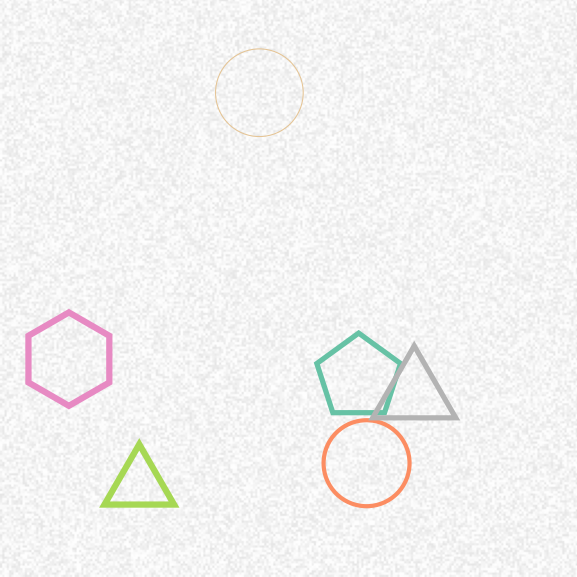[{"shape": "pentagon", "thickness": 2.5, "radius": 0.38, "center": [0.621, 0.346]}, {"shape": "circle", "thickness": 2, "radius": 0.37, "center": [0.635, 0.197]}, {"shape": "hexagon", "thickness": 3, "radius": 0.4, "center": [0.119, 0.377]}, {"shape": "triangle", "thickness": 3, "radius": 0.35, "center": [0.241, 0.16]}, {"shape": "circle", "thickness": 0.5, "radius": 0.38, "center": [0.449, 0.839]}, {"shape": "triangle", "thickness": 2.5, "radius": 0.42, "center": [0.717, 0.317]}]